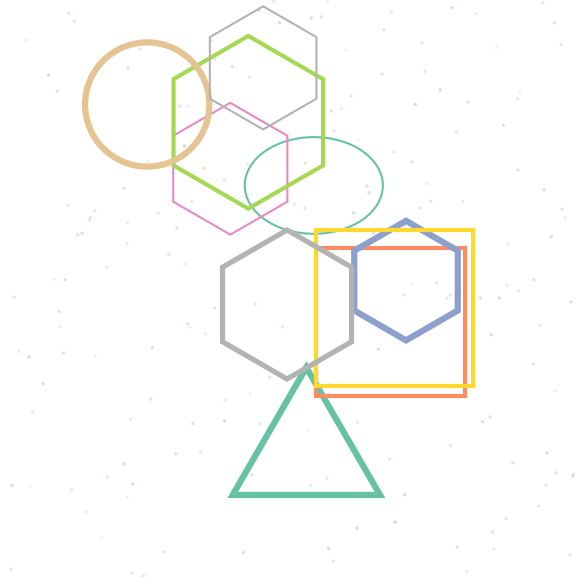[{"shape": "triangle", "thickness": 3, "radius": 0.74, "center": [0.53, 0.216]}, {"shape": "oval", "thickness": 1, "radius": 0.6, "center": [0.543, 0.678]}, {"shape": "square", "thickness": 2, "radius": 0.64, "center": [0.676, 0.442]}, {"shape": "hexagon", "thickness": 3, "radius": 0.52, "center": [0.703, 0.513]}, {"shape": "hexagon", "thickness": 1, "radius": 0.57, "center": [0.399, 0.707]}, {"shape": "hexagon", "thickness": 2, "radius": 0.75, "center": [0.43, 0.787]}, {"shape": "square", "thickness": 2, "radius": 0.68, "center": [0.683, 0.466]}, {"shape": "circle", "thickness": 3, "radius": 0.54, "center": [0.255, 0.818]}, {"shape": "hexagon", "thickness": 2.5, "radius": 0.65, "center": [0.497, 0.472]}, {"shape": "hexagon", "thickness": 1, "radius": 0.53, "center": [0.456, 0.882]}]